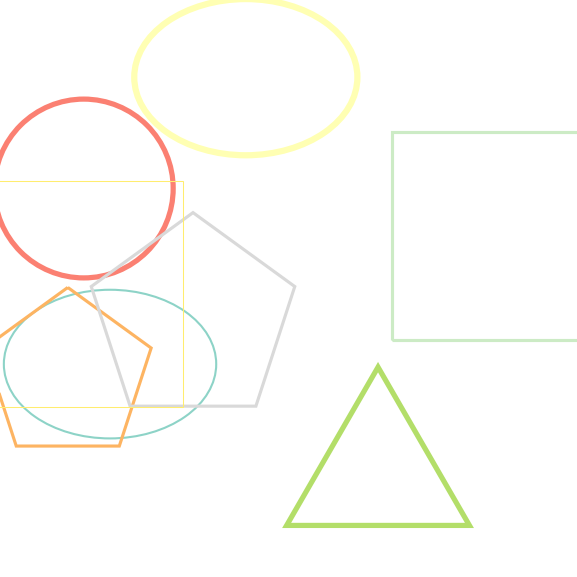[{"shape": "oval", "thickness": 1, "radius": 0.92, "center": [0.191, 0.369]}, {"shape": "oval", "thickness": 3, "radius": 0.97, "center": [0.426, 0.866]}, {"shape": "circle", "thickness": 2.5, "radius": 0.77, "center": [0.145, 0.673]}, {"shape": "pentagon", "thickness": 1.5, "radius": 0.76, "center": [0.117, 0.35]}, {"shape": "triangle", "thickness": 2.5, "radius": 0.91, "center": [0.655, 0.181]}, {"shape": "pentagon", "thickness": 1.5, "radius": 0.93, "center": [0.334, 0.446]}, {"shape": "square", "thickness": 1.5, "radius": 0.9, "center": [0.859, 0.59]}, {"shape": "square", "thickness": 0.5, "radius": 0.98, "center": [0.122, 0.49]}]